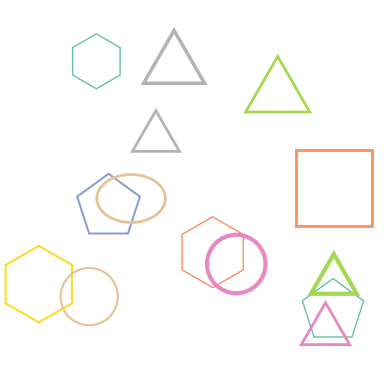[{"shape": "hexagon", "thickness": 1, "radius": 0.36, "center": [0.25, 0.841]}, {"shape": "pentagon", "thickness": 1, "radius": 0.42, "center": [0.865, 0.193]}, {"shape": "hexagon", "thickness": 1, "radius": 0.46, "center": [0.552, 0.345]}, {"shape": "square", "thickness": 2, "radius": 0.5, "center": [0.868, 0.512]}, {"shape": "pentagon", "thickness": 1.5, "radius": 0.43, "center": [0.282, 0.463]}, {"shape": "triangle", "thickness": 2, "radius": 0.36, "center": [0.845, 0.141]}, {"shape": "circle", "thickness": 3, "radius": 0.38, "center": [0.614, 0.314]}, {"shape": "triangle", "thickness": 2, "radius": 0.48, "center": [0.721, 0.757]}, {"shape": "triangle", "thickness": 3, "radius": 0.34, "center": [0.867, 0.271]}, {"shape": "hexagon", "thickness": 1.5, "radius": 0.5, "center": [0.101, 0.262]}, {"shape": "oval", "thickness": 2, "radius": 0.45, "center": [0.341, 0.484]}, {"shape": "circle", "thickness": 1.5, "radius": 0.37, "center": [0.232, 0.23]}, {"shape": "triangle", "thickness": 2, "radius": 0.35, "center": [0.405, 0.642]}, {"shape": "triangle", "thickness": 2.5, "radius": 0.46, "center": [0.452, 0.829]}]